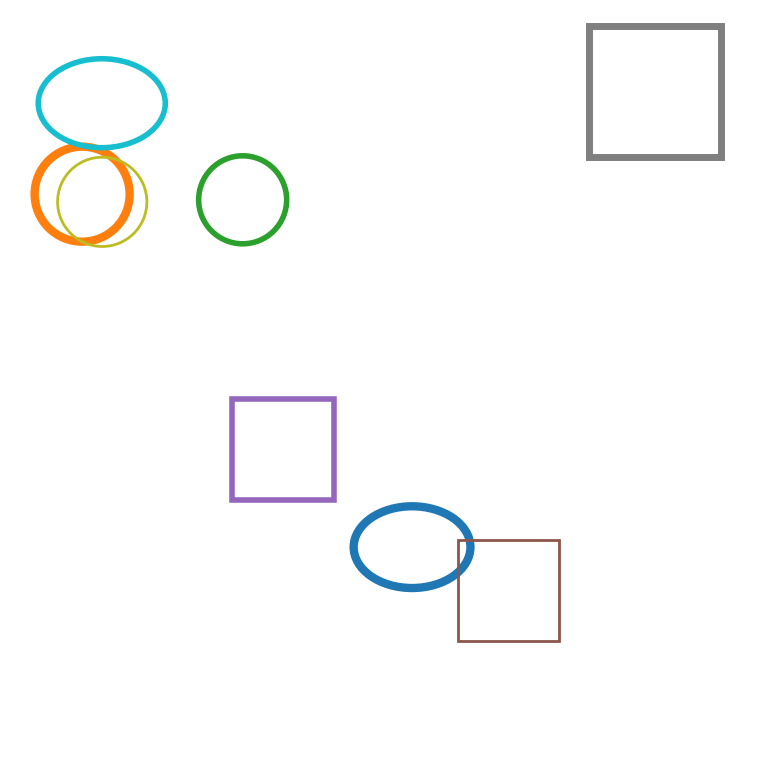[{"shape": "oval", "thickness": 3, "radius": 0.38, "center": [0.535, 0.289]}, {"shape": "circle", "thickness": 3, "radius": 0.31, "center": [0.107, 0.748]}, {"shape": "circle", "thickness": 2, "radius": 0.29, "center": [0.315, 0.741]}, {"shape": "square", "thickness": 2, "radius": 0.33, "center": [0.368, 0.417]}, {"shape": "square", "thickness": 1, "radius": 0.33, "center": [0.66, 0.233]}, {"shape": "square", "thickness": 2.5, "radius": 0.43, "center": [0.85, 0.881]}, {"shape": "circle", "thickness": 1, "radius": 0.29, "center": [0.133, 0.738]}, {"shape": "oval", "thickness": 2, "radius": 0.41, "center": [0.132, 0.866]}]